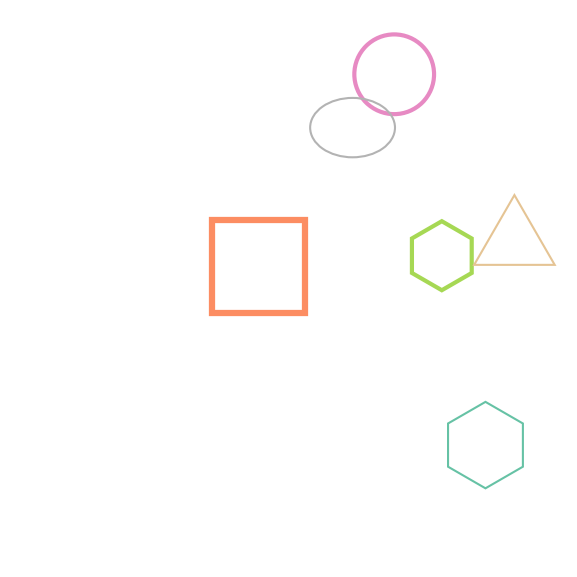[{"shape": "hexagon", "thickness": 1, "radius": 0.37, "center": [0.841, 0.228]}, {"shape": "square", "thickness": 3, "radius": 0.4, "center": [0.448, 0.538]}, {"shape": "circle", "thickness": 2, "radius": 0.35, "center": [0.683, 0.871]}, {"shape": "hexagon", "thickness": 2, "radius": 0.3, "center": [0.765, 0.556]}, {"shape": "triangle", "thickness": 1, "radius": 0.4, "center": [0.891, 0.581]}, {"shape": "oval", "thickness": 1, "radius": 0.37, "center": [0.611, 0.778]}]